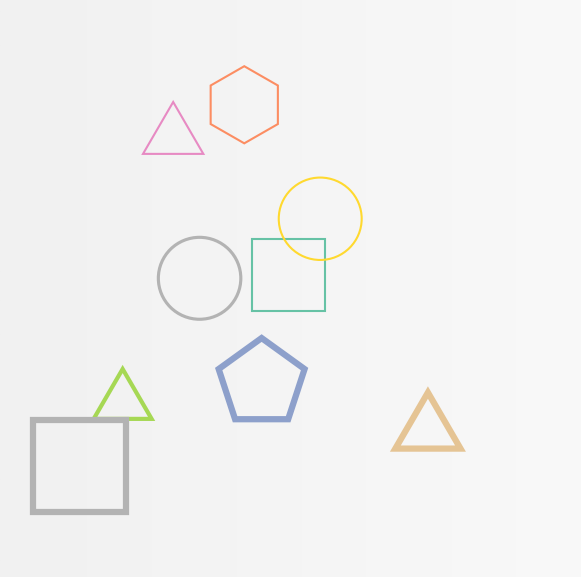[{"shape": "square", "thickness": 1, "radius": 0.31, "center": [0.496, 0.523]}, {"shape": "hexagon", "thickness": 1, "radius": 0.33, "center": [0.42, 0.818]}, {"shape": "pentagon", "thickness": 3, "radius": 0.39, "center": [0.45, 0.336]}, {"shape": "triangle", "thickness": 1, "radius": 0.3, "center": [0.298, 0.763]}, {"shape": "triangle", "thickness": 2, "radius": 0.29, "center": [0.211, 0.303]}, {"shape": "circle", "thickness": 1, "radius": 0.36, "center": [0.551, 0.62]}, {"shape": "triangle", "thickness": 3, "radius": 0.32, "center": [0.736, 0.255]}, {"shape": "circle", "thickness": 1.5, "radius": 0.35, "center": [0.343, 0.517]}, {"shape": "square", "thickness": 3, "radius": 0.4, "center": [0.137, 0.192]}]